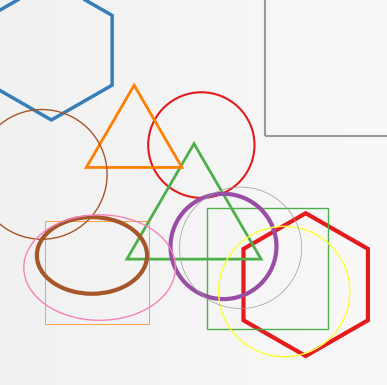[{"shape": "hexagon", "thickness": 3, "radius": 0.93, "center": [0.789, 0.261]}, {"shape": "circle", "thickness": 1.5, "radius": 0.69, "center": [0.52, 0.623]}, {"shape": "hexagon", "thickness": 2.5, "radius": 0.91, "center": [0.133, 0.869]}, {"shape": "triangle", "thickness": 2, "radius": 1.0, "center": [0.501, 0.427]}, {"shape": "square", "thickness": 1, "radius": 0.78, "center": [0.69, 0.302]}, {"shape": "circle", "thickness": 3, "radius": 0.68, "center": [0.577, 0.36]}, {"shape": "triangle", "thickness": 2, "radius": 0.71, "center": [0.346, 0.636]}, {"shape": "square", "thickness": 0.5, "radius": 0.67, "center": [0.25, 0.293]}, {"shape": "circle", "thickness": 1, "radius": 0.85, "center": [0.734, 0.243]}, {"shape": "oval", "thickness": 3, "radius": 0.71, "center": [0.237, 0.337]}, {"shape": "circle", "thickness": 1, "radius": 0.84, "center": [0.108, 0.547]}, {"shape": "oval", "thickness": 1, "radius": 0.98, "center": [0.257, 0.305]}, {"shape": "square", "thickness": 1.5, "radius": 0.92, "center": [0.867, 0.83]}, {"shape": "circle", "thickness": 0.5, "radius": 0.79, "center": [0.621, 0.356]}]